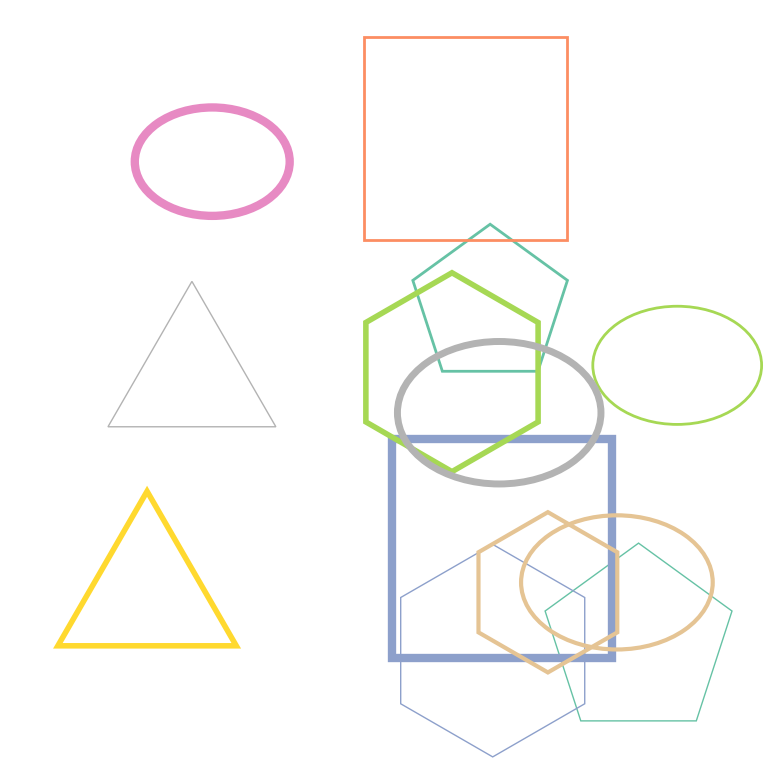[{"shape": "pentagon", "thickness": 0.5, "radius": 0.64, "center": [0.829, 0.167]}, {"shape": "pentagon", "thickness": 1, "radius": 0.53, "center": [0.637, 0.603]}, {"shape": "square", "thickness": 1, "radius": 0.66, "center": [0.604, 0.82]}, {"shape": "hexagon", "thickness": 0.5, "radius": 0.69, "center": [0.64, 0.155]}, {"shape": "square", "thickness": 3, "radius": 0.71, "center": [0.652, 0.288]}, {"shape": "oval", "thickness": 3, "radius": 0.5, "center": [0.276, 0.79]}, {"shape": "oval", "thickness": 1, "radius": 0.55, "center": [0.879, 0.526]}, {"shape": "hexagon", "thickness": 2, "radius": 0.65, "center": [0.587, 0.517]}, {"shape": "triangle", "thickness": 2, "radius": 0.67, "center": [0.191, 0.228]}, {"shape": "hexagon", "thickness": 1.5, "radius": 0.52, "center": [0.712, 0.231]}, {"shape": "oval", "thickness": 1.5, "radius": 0.62, "center": [0.801, 0.244]}, {"shape": "oval", "thickness": 2.5, "radius": 0.66, "center": [0.648, 0.464]}, {"shape": "triangle", "thickness": 0.5, "radius": 0.63, "center": [0.249, 0.509]}]